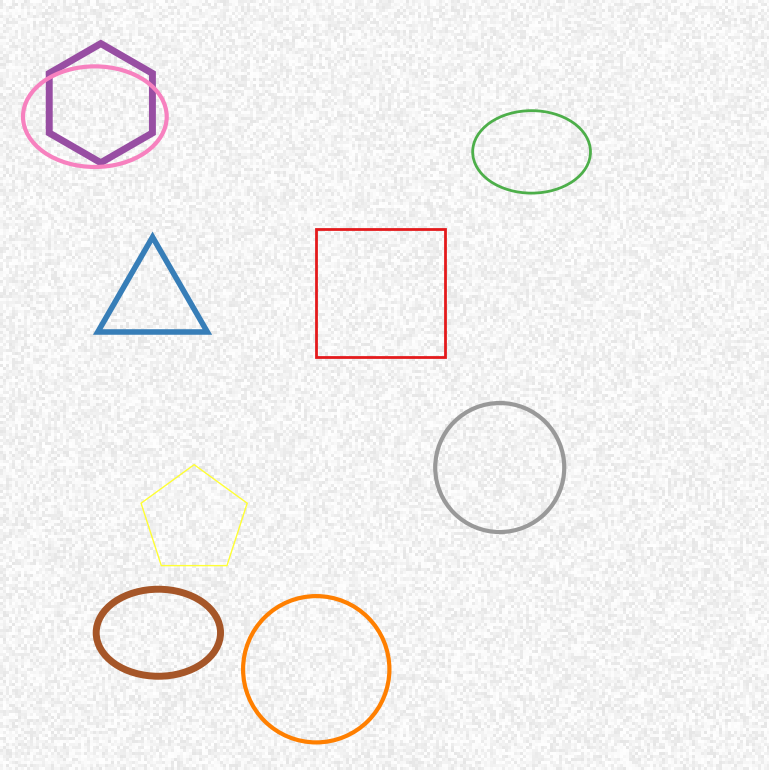[{"shape": "square", "thickness": 1, "radius": 0.42, "center": [0.494, 0.619]}, {"shape": "triangle", "thickness": 2, "radius": 0.41, "center": [0.198, 0.61]}, {"shape": "oval", "thickness": 1, "radius": 0.38, "center": [0.69, 0.803]}, {"shape": "hexagon", "thickness": 2.5, "radius": 0.39, "center": [0.131, 0.866]}, {"shape": "circle", "thickness": 1.5, "radius": 0.48, "center": [0.411, 0.131]}, {"shape": "pentagon", "thickness": 0.5, "radius": 0.36, "center": [0.252, 0.324]}, {"shape": "oval", "thickness": 2.5, "radius": 0.4, "center": [0.206, 0.178]}, {"shape": "oval", "thickness": 1.5, "radius": 0.47, "center": [0.123, 0.848]}, {"shape": "circle", "thickness": 1.5, "radius": 0.42, "center": [0.649, 0.393]}]